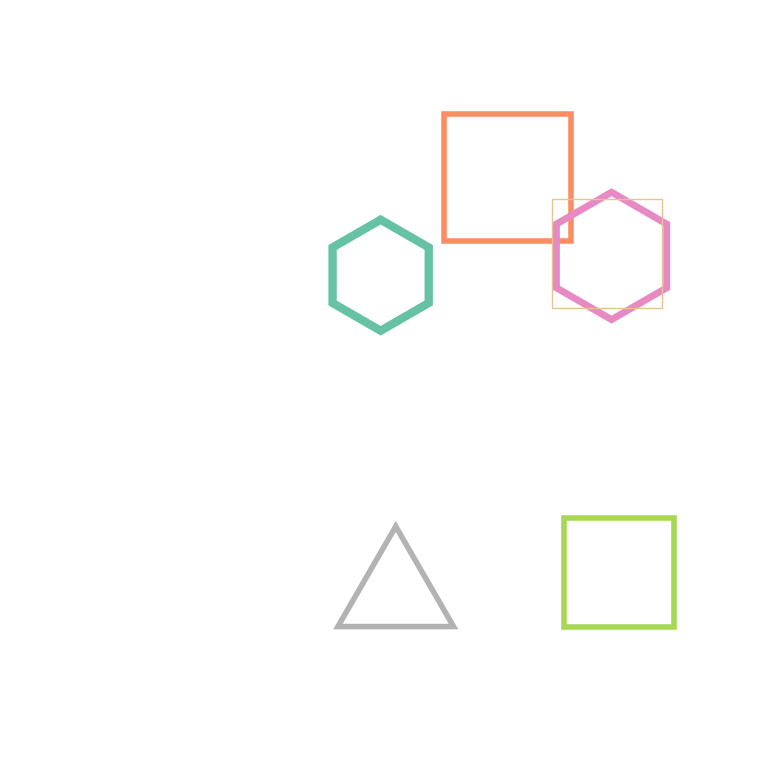[{"shape": "hexagon", "thickness": 3, "radius": 0.36, "center": [0.494, 0.643]}, {"shape": "square", "thickness": 2, "radius": 0.41, "center": [0.659, 0.77]}, {"shape": "hexagon", "thickness": 2.5, "radius": 0.41, "center": [0.794, 0.668]}, {"shape": "square", "thickness": 2, "radius": 0.36, "center": [0.804, 0.257]}, {"shape": "square", "thickness": 0.5, "radius": 0.36, "center": [0.788, 0.671]}, {"shape": "triangle", "thickness": 2, "radius": 0.43, "center": [0.514, 0.23]}]